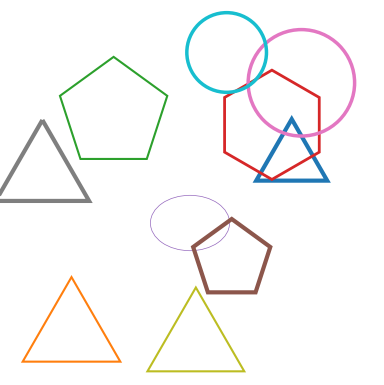[{"shape": "triangle", "thickness": 3, "radius": 0.53, "center": [0.758, 0.584]}, {"shape": "triangle", "thickness": 1.5, "radius": 0.73, "center": [0.186, 0.134]}, {"shape": "pentagon", "thickness": 1.5, "radius": 0.73, "center": [0.295, 0.706]}, {"shape": "hexagon", "thickness": 2, "radius": 0.71, "center": [0.706, 0.676]}, {"shape": "oval", "thickness": 0.5, "radius": 0.51, "center": [0.493, 0.421]}, {"shape": "pentagon", "thickness": 3, "radius": 0.53, "center": [0.602, 0.326]}, {"shape": "circle", "thickness": 2.5, "radius": 0.69, "center": [0.783, 0.785]}, {"shape": "triangle", "thickness": 3, "radius": 0.7, "center": [0.11, 0.548]}, {"shape": "triangle", "thickness": 1.5, "radius": 0.73, "center": [0.509, 0.108]}, {"shape": "circle", "thickness": 2.5, "radius": 0.52, "center": [0.589, 0.864]}]